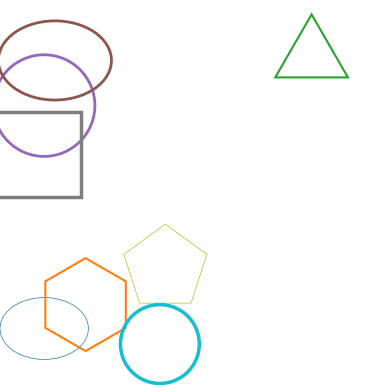[{"shape": "oval", "thickness": 0.5, "radius": 0.57, "center": [0.115, 0.147]}, {"shape": "hexagon", "thickness": 1.5, "radius": 0.6, "center": [0.222, 0.209]}, {"shape": "triangle", "thickness": 1.5, "radius": 0.55, "center": [0.809, 0.853]}, {"shape": "circle", "thickness": 2, "radius": 0.66, "center": [0.114, 0.726]}, {"shape": "oval", "thickness": 2, "radius": 0.73, "center": [0.143, 0.843]}, {"shape": "square", "thickness": 2.5, "radius": 0.55, "center": [0.102, 0.599]}, {"shape": "pentagon", "thickness": 0.5, "radius": 0.57, "center": [0.429, 0.304]}, {"shape": "circle", "thickness": 2.5, "radius": 0.51, "center": [0.415, 0.106]}]